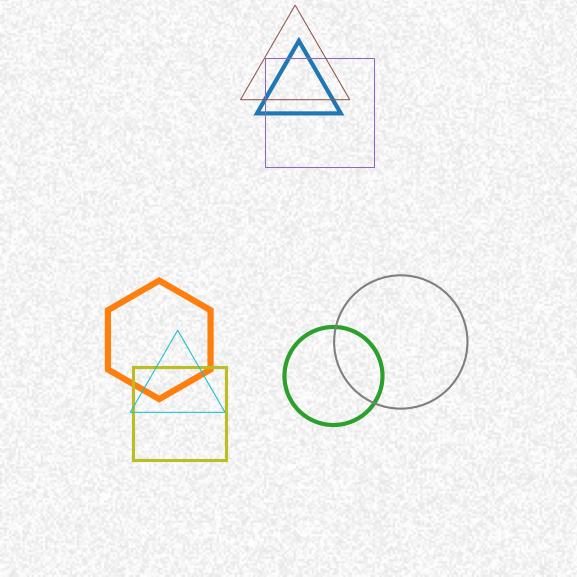[{"shape": "triangle", "thickness": 2, "radius": 0.42, "center": [0.518, 0.845]}, {"shape": "hexagon", "thickness": 3, "radius": 0.51, "center": [0.276, 0.411]}, {"shape": "circle", "thickness": 2, "radius": 0.42, "center": [0.577, 0.348]}, {"shape": "square", "thickness": 0.5, "radius": 0.47, "center": [0.553, 0.804]}, {"shape": "triangle", "thickness": 0.5, "radius": 0.55, "center": [0.511, 0.881]}, {"shape": "circle", "thickness": 1, "radius": 0.58, "center": [0.694, 0.407]}, {"shape": "square", "thickness": 1.5, "radius": 0.4, "center": [0.31, 0.284]}, {"shape": "triangle", "thickness": 0.5, "radius": 0.47, "center": [0.308, 0.333]}]